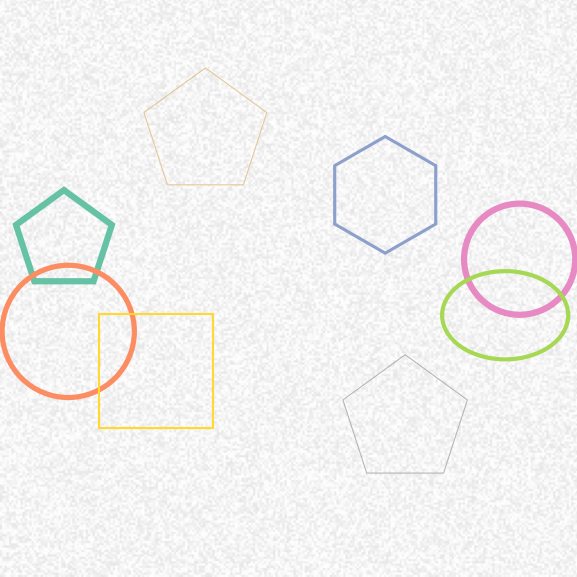[{"shape": "pentagon", "thickness": 3, "radius": 0.44, "center": [0.111, 0.583]}, {"shape": "circle", "thickness": 2.5, "radius": 0.57, "center": [0.118, 0.425]}, {"shape": "hexagon", "thickness": 1.5, "radius": 0.51, "center": [0.667, 0.662]}, {"shape": "circle", "thickness": 3, "radius": 0.48, "center": [0.9, 0.55]}, {"shape": "oval", "thickness": 2, "radius": 0.55, "center": [0.875, 0.453]}, {"shape": "square", "thickness": 1, "radius": 0.49, "center": [0.269, 0.357]}, {"shape": "pentagon", "thickness": 0.5, "radius": 0.56, "center": [0.356, 0.77]}, {"shape": "pentagon", "thickness": 0.5, "radius": 0.57, "center": [0.702, 0.272]}]